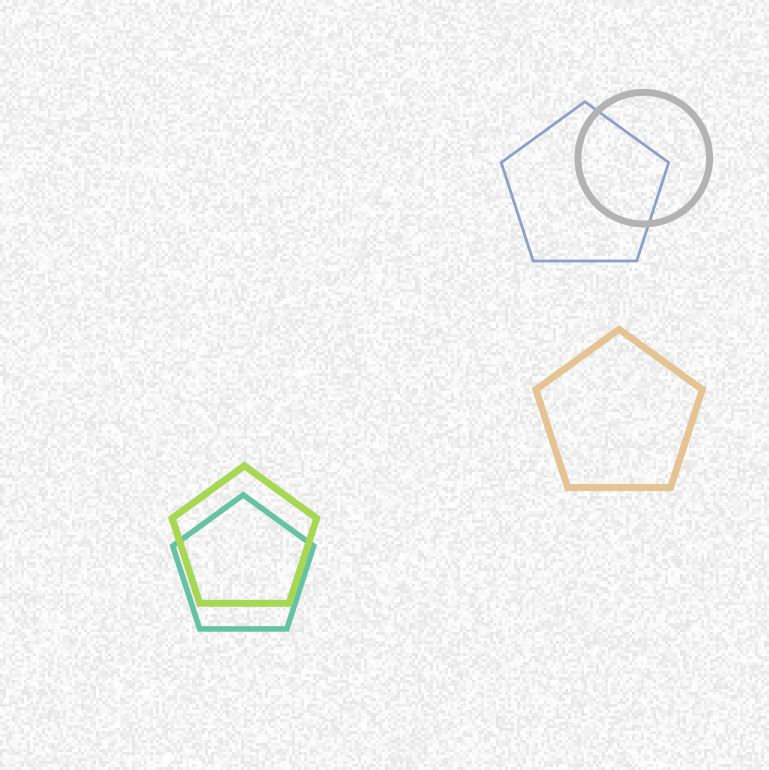[{"shape": "pentagon", "thickness": 2, "radius": 0.48, "center": [0.316, 0.261]}, {"shape": "pentagon", "thickness": 1, "radius": 0.57, "center": [0.76, 0.754]}, {"shape": "pentagon", "thickness": 2.5, "radius": 0.49, "center": [0.317, 0.296]}, {"shape": "pentagon", "thickness": 2.5, "radius": 0.57, "center": [0.804, 0.459]}, {"shape": "circle", "thickness": 2.5, "radius": 0.43, "center": [0.836, 0.795]}]